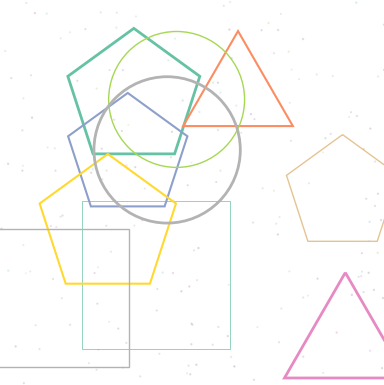[{"shape": "square", "thickness": 0.5, "radius": 0.96, "center": [0.406, 0.286]}, {"shape": "pentagon", "thickness": 2, "radius": 0.9, "center": [0.348, 0.746]}, {"shape": "triangle", "thickness": 1.5, "radius": 0.82, "center": [0.618, 0.755]}, {"shape": "pentagon", "thickness": 1.5, "radius": 0.81, "center": [0.332, 0.596]}, {"shape": "triangle", "thickness": 2, "radius": 0.91, "center": [0.897, 0.109]}, {"shape": "circle", "thickness": 1, "radius": 0.88, "center": [0.459, 0.742]}, {"shape": "pentagon", "thickness": 1.5, "radius": 0.93, "center": [0.28, 0.414]}, {"shape": "pentagon", "thickness": 1, "radius": 0.77, "center": [0.89, 0.497]}, {"shape": "circle", "thickness": 2, "radius": 0.95, "center": [0.434, 0.611]}, {"shape": "square", "thickness": 1, "radius": 0.89, "center": [0.156, 0.227]}]